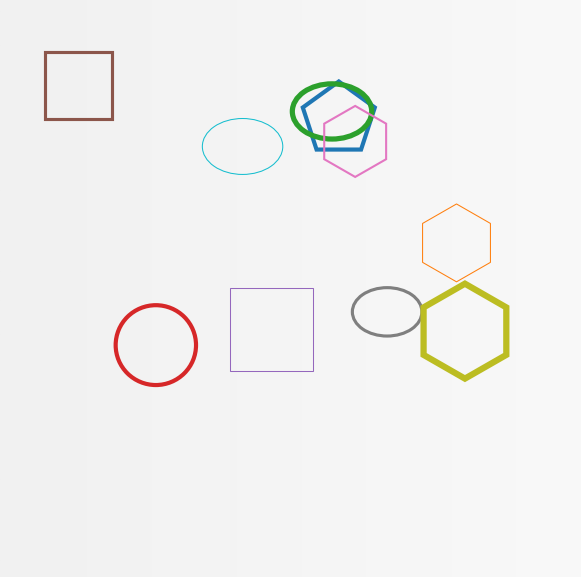[{"shape": "pentagon", "thickness": 2, "radius": 0.33, "center": [0.583, 0.793]}, {"shape": "hexagon", "thickness": 0.5, "radius": 0.34, "center": [0.785, 0.579]}, {"shape": "oval", "thickness": 2.5, "radius": 0.34, "center": [0.571, 0.806]}, {"shape": "circle", "thickness": 2, "radius": 0.35, "center": [0.268, 0.402]}, {"shape": "square", "thickness": 0.5, "radius": 0.36, "center": [0.467, 0.429]}, {"shape": "square", "thickness": 1.5, "radius": 0.29, "center": [0.135, 0.851]}, {"shape": "hexagon", "thickness": 1, "radius": 0.31, "center": [0.611, 0.754]}, {"shape": "oval", "thickness": 1.5, "radius": 0.3, "center": [0.666, 0.459]}, {"shape": "hexagon", "thickness": 3, "radius": 0.41, "center": [0.8, 0.426]}, {"shape": "oval", "thickness": 0.5, "radius": 0.35, "center": [0.417, 0.745]}]